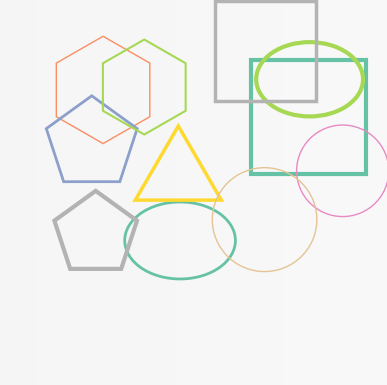[{"shape": "square", "thickness": 3, "radius": 0.74, "center": [0.796, 0.696]}, {"shape": "oval", "thickness": 2, "radius": 0.71, "center": [0.465, 0.375]}, {"shape": "hexagon", "thickness": 1, "radius": 0.7, "center": [0.266, 0.766]}, {"shape": "pentagon", "thickness": 2, "radius": 0.62, "center": [0.237, 0.628]}, {"shape": "circle", "thickness": 1, "radius": 0.59, "center": [0.884, 0.556]}, {"shape": "hexagon", "thickness": 1.5, "radius": 0.62, "center": [0.372, 0.774]}, {"shape": "oval", "thickness": 3, "radius": 0.69, "center": [0.799, 0.794]}, {"shape": "triangle", "thickness": 2.5, "radius": 0.64, "center": [0.46, 0.544]}, {"shape": "circle", "thickness": 1, "radius": 0.67, "center": [0.683, 0.43]}, {"shape": "square", "thickness": 2.5, "radius": 0.65, "center": [0.685, 0.867]}, {"shape": "pentagon", "thickness": 3, "radius": 0.56, "center": [0.247, 0.392]}]